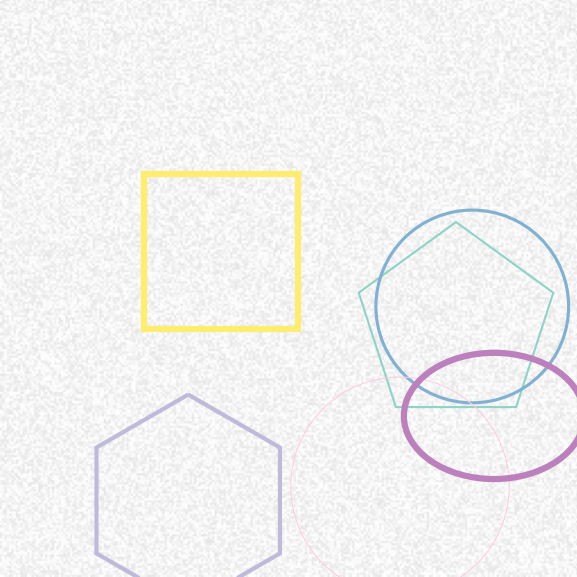[{"shape": "pentagon", "thickness": 1, "radius": 0.89, "center": [0.79, 0.438]}, {"shape": "hexagon", "thickness": 2, "radius": 0.92, "center": [0.326, 0.133]}, {"shape": "circle", "thickness": 1.5, "radius": 0.83, "center": [0.818, 0.468]}, {"shape": "circle", "thickness": 0.5, "radius": 0.95, "center": [0.693, 0.157]}, {"shape": "oval", "thickness": 3, "radius": 0.78, "center": [0.855, 0.279]}, {"shape": "square", "thickness": 3, "radius": 0.67, "center": [0.383, 0.563]}]